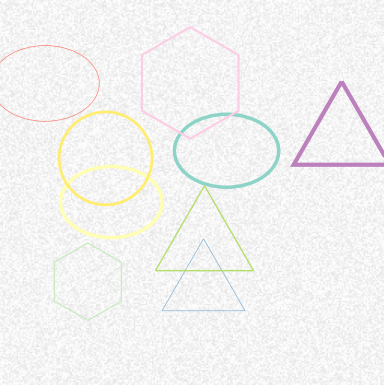[{"shape": "oval", "thickness": 2.5, "radius": 0.68, "center": [0.589, 0.608]}, {"shape": "oval", "thickness": 2.5, "radius": 0.66, "center": [0.289, 0.475]}, {"shape": "oval", "thickness": 0.5, "radius": 0.7, "center": [0.117, 0.783]}, {"shape": "triangle", "thickness": 0.5, "radius": 0.62, "center": [0.529, 0.255]}, {"shape": "triangle", "thickness": 1, "radius": 0.74, "center": [0.531, 0.371]}, {"shape": "hexagon", "thickness": 1.5, "radius": 0.72, "center": [0.494, 0.785]}, {"shape": "triangle", "thickness": 3, "radius": 0.72, "center": [0.887, 0.644]}, {"shape": "hexagon", "thickness": 1, "radius": 0.5, "center": [0.228, 0.268]}, {"shape": "circle", "thickness": 2, "radius": 0.6, "center": [0.274, 0.589]}]